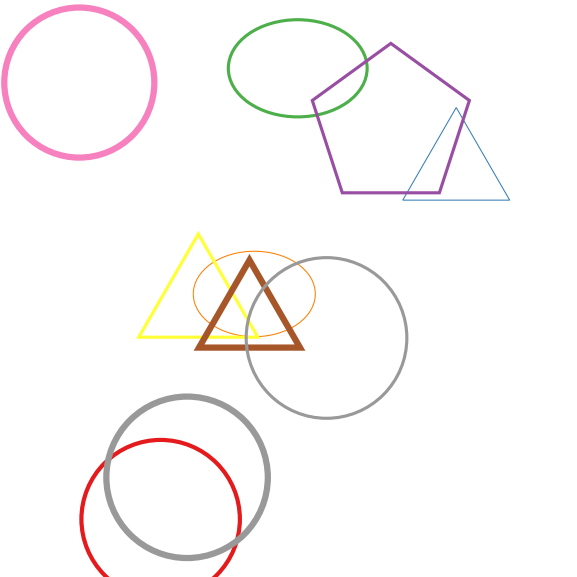[{"shape": "circle", "thickness": 2, "radius": 0.69, "center": [0.278, 0.1]}, {"shape": "triangle", "thickness": 0.5, "radius": 0.53, "center": [0.79, 0.706]}, {"shape": "oval", "thickness": 1.5, "radius": 0.6, "center": [0.516, 0.881]}, {"shape": "pentagon", "thickness": 1.5, "radius": 0.72, "center": [0.677, 0.781]}, {"shape": "oval", "thickness": 0.5, "radius": 0.53, "center": [0.44, 0.49]}, {"shape": "triangle", "thickness": 1.5, "radius": 0.6, "center": [0.343, 0.475]}, {"shape": "triangle", "thickness": 3, "radius": 0.5, "center": [0.432, 0.448]}, {"shape": "circle", "thickness": 3, "radius": 0.65, "center": [0.137, 0.856]}, {"shape": "circle", "thickness": 3, "radius": 0.7, "center": [0.324, 0.173]}, {"shape": "circle", "thickness": 1.5, "radius": 0.7, "center": [0.565, 0.414]}]